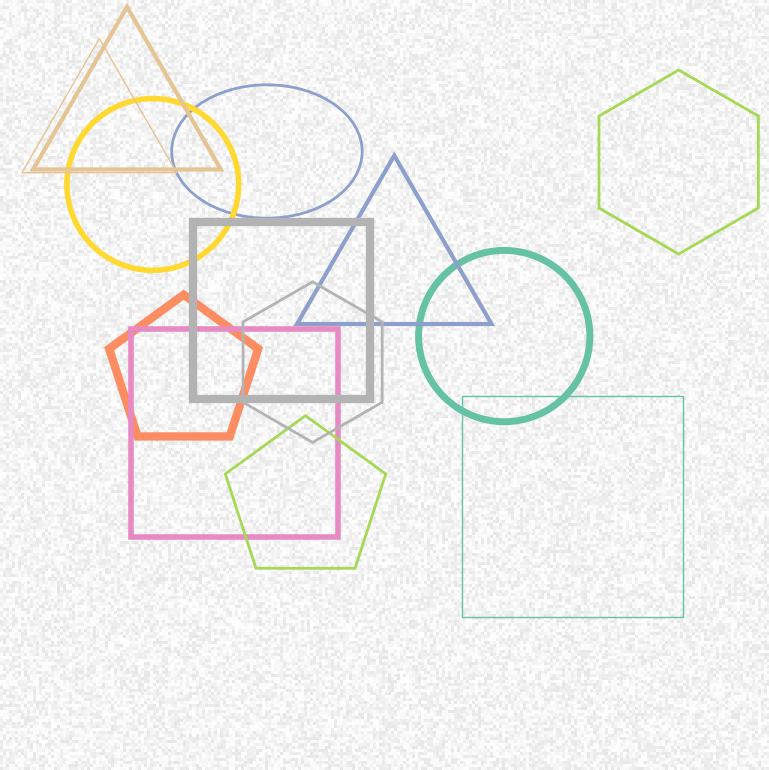[{"shape": "circle", "thickness": 2.5, "radius": 0.56, "center": [0.655, 0.564]}, {"shape": "square", "thickness": 0.5, "radius": 0.72, "center": [0.743, 0.343]}, {"shape": "pentagon", "thickness": 3, "radius": 0.51, "center": [0.239, 0.516]}, {"shape": "triangle", "thickness": 1.5, "radius": 0.73, "center": [0.512, 0.652]}, {"shape": "oval", "thickness": 1, "radius": 0.62, "center": [0.347, 0.803]}, {"shape": "square", "thickness": 2, "radius": 0.67, "center": [0.305, 0.438]}, {"shape": "hexagon", "thickness": 1, "radius": 0.6, "center": [0.881, 0.79]}, {"shape": "pentagon", "thickness": 1, "radius": 0.55, "center": [0.397, 0.351]}, {"shape": "circle", "thickness": 2, "radius": 0.56, "center": [0.198, 0.76]}, {"shape": "triangle", "thickness": 1.5, "radius": 0.7, "center": [0.165, 0.85]}, {"shape": "triangle", "thickness": 0.5, "radius": 0.58, "center": [0.129, 0.834]}, {"shape": "square", "thickness": 3, "radius": 0.57, "center": [0.365, 0.597]}, {"shape": "hexagon", "thickness": 1, "radius": 0.52, "center": [0.406, 0.53]}]